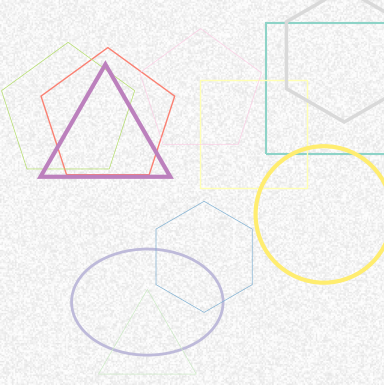[{"shape": "square", "thickness": 1.5, "radius": 0.85, "center": [0.862, 0.77]}, {"shape": "square", "thickness": 1, "radius": 0.7, "center": [0.659, 0.652]}, {"shape": "oval", "thickness": 2, "radius": 0.98, "center": [0.383, 0.215]}, {"shape": "pentagon", "thickness": 1, "radius": 0.91, "center": [0.28, 0.694]}, {"shape": "hexagon", "thickness": 0.5, "radius": 0.72, "center": [0.53, 0.333]}, {"shape": "pentagon", "thickness": 0.5, "radius": 0.91, "center": [0.177, 0.708]}, {"shape": "pentagon", "thickness": 0.5, "radius": 0.83, "center": [0.521, 0.76]}, {"shape": "hexagon", "thickness": 2.5, "radius": 0.87, "center": [0.894, 0.857]}, {"shape": "triangle", "thickness": 3, "radius": 0.97, "center": [0.274, 0.638]}, {"shape": "triangle", "thickness": 0.5, "radius": 0.73, "center": [0.383, 0.102]}, {"shape": "circle", "thickness": 3, "radius": 0.89, "center": [0.841, 0.443]}]